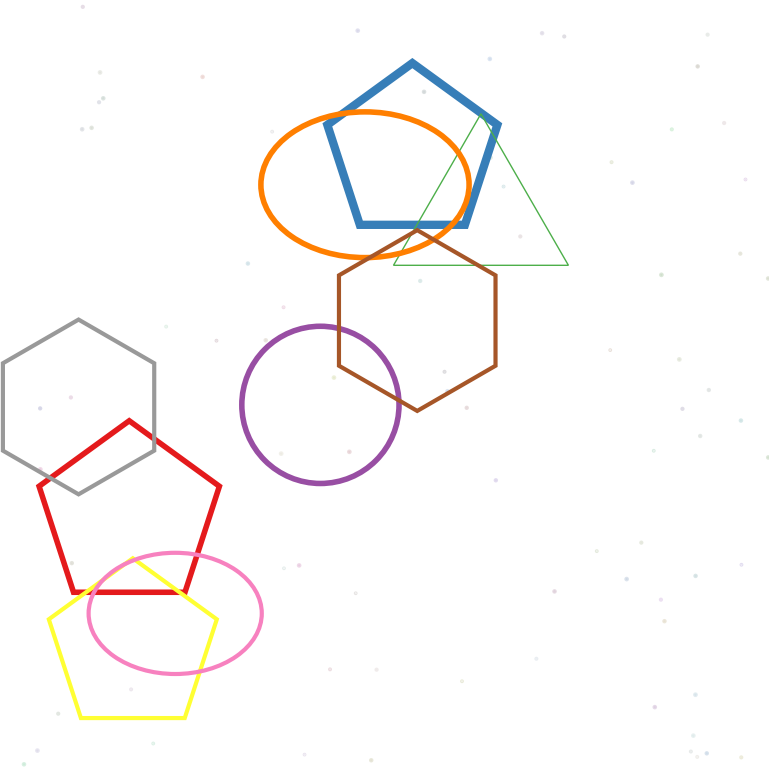[{"shape": "pentagon", "thickness": 2, "radius": 0.62, "center": [0.168, 0.33]}, {"shape": "pentagon", "thickness": 3, "radius": 0.58, "center": [0.536, 0.802]}, {"shape": "triangle", "thickness": 0.5, "radius": 0.66, "center": [0.625, 0.721]}, {"shape": "circle", "thickness": 2, "radius": 0.51, "center": [0.416, 0.474]}, {"shape": "oval", "thickness": 2, "radius": 0.68, "center": [0.474, 0.76]}, {"shape": "pentagon", "thickness": 1.5, "radius": 0.57, "center": [0.172, 0.16]}, {"shape": "hexagon", "thickness": 1.5, "radius": 0.59, "center": [0.542, 0.584]}, {"shape": "oval", "thickness": 1.5, "radius": 0.56, "center": [0.228, 0.203]}, {"shape": "hexagon", "thickness": 1.5, "radius": 0.57, "center": [0.102, 0.471]}]